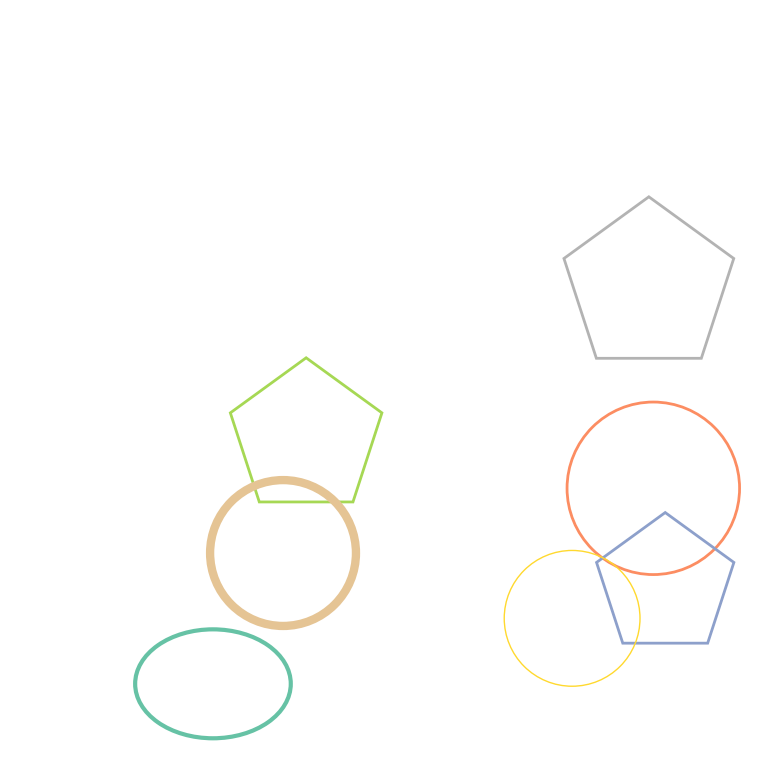[{"shape": "oval", "thickness": 1.5, "radius": 0.51, "center": [0.277, 0.112]}, {"shape": "circle", "thickness": 1, "radius": 0.56, "center": [0.848, 0.366]}, {"shape": "pentagon", "thickness": 1, "radius": 0.47, "center": [0.864, 0.241]}, {"shape": "pentagon", "thickness": 1, "radius": 0.52, "center": [0.398, 0.432]}, {"shape": "circle", "thickness": 0.5, "radius": 0.44, "center": [0.743, 0.197]}, {"shape": "circle", "thickness": 3, "radius": 0.47, "center": [0.368, 0.282]}, {"shape": "pentagon", "thickness": 1, "radius": 0.58, "center": [0.843, 0.628]}]